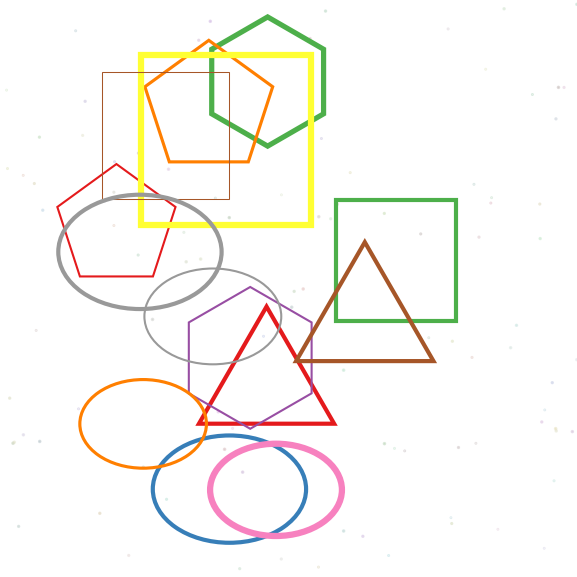[{"shape": "pentagon", "thickness": 1, "radius": 0.54, "center": [0.202, 0.607]}, {"shape": "triangle", "thickness": 2, "radius": 0.68, "center": [0.462, 0.333]}, {"shape": "oval", "thickness": 2, "radius": 0.66, "center": [0.397, 0.152]}, {"shape": "hexagon", "thickness": 2.5, "radius": 0.56, "center": [0.463, 0.858]}, {"shape": "square", "thickness": 2, "radius": 0.52, "center": [0.686, 0.548]}, {"shape": "hexagon", "thickness": 1, "radius": 0.61, "center": [0.433, 0.379]}, {"shape": "pentagon", "thickness": 1.5, "radius": 0.58, "center": [0.362, 0.813]}, {"shape": "oval", "thickness": 1.5, "radius": 0.55, "center": [0.248, 0.265]}, {"shape": "square", "thickness": 3, "radius": 0.73, "center": [0.392, 0.757]}, {"shape": "square", "thickness": 0.5, "radius": 0.55, "center": [0.286, 0.764]}, {"shape": "triangle", "thickness": 2, "radius": 0.69, "center": [0.632, 0.443]}, {"shape": "oval", "thickness": 3, "radius": 0.57, "center": [0.478, 0.151]}, {"shape": "oval", "thickness": 2, "radius": 0.71, "center": [0.242, 0.563]}, {"shape": "oval", "thickness": 1, "radius": 0.59, "center": [0.369, 0.451]}]